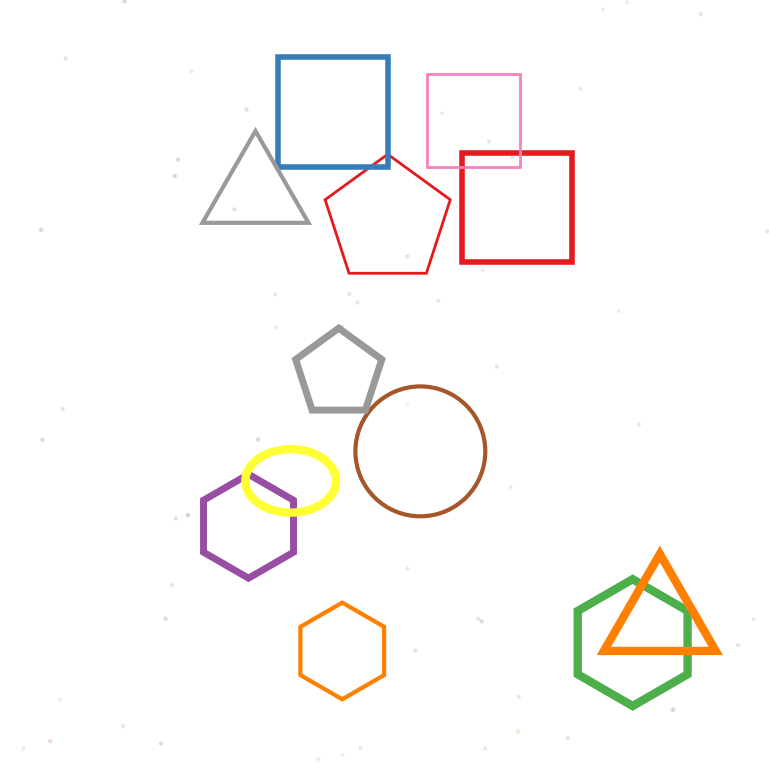[{"shape": "pentagon", "thickness": 1, "radius": 0.43, "center": [0.504, 0.714]}, {"shape": "square", "thickness": 2, "radius": 0.36, "center": [0.671, 0.731]}, {"shape": "square", "thickness": 2, "radius": 0.36, "center": [0.433, 0.855]}, {"shape": "hexagon", "thickness": 3, "radius": 0.41, "center": [0.822, 0.165]}, {"shape": "hexagon", "thickness": 2.5, "radius": 0.34, "center": [0.323, 0.317]}, {"shape": "triangle", "thickness": 3, "radius": 0.42, "center": [0.857, 0.197]}, {"shape": "hexagon", "thickness": 1.5, "radius": 0.31, "center": [0.444, 0.155]}, {"shape": "oval", "thickness": 3, "radius": 0.29, "center": [0.378, 0.375]}, {"shape": "circle", "thickness": 1.5, "radius": 0.42, "center": [0.546, 0.414]}, {"shape": "square", "thickness": 1, "radius": 0.3, "center": [0.615, 0.843]}, {"shape": "triangle", "thickness": 1.5, "radius": 0.4, "center": [0.332, 0.75]}, {"shape": "pentagon", "thickness": 2.5, "radius": 0.29, "center": [0.44, 0.515]}]